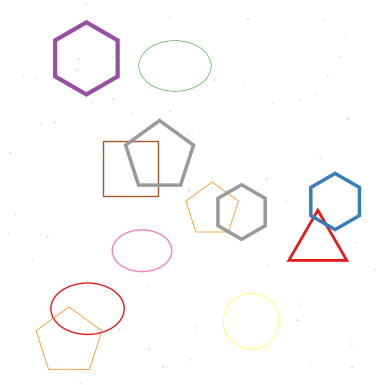[{"shape": "triangle", "thickness": 2, "radius": 0.43, "center": [0.826, 0.367]}, {"shape": "oval", "thickness": 1, "radius": 0.48, "center": [0.227, 0.198]}, {"shape": "hexagon", "thickness": 2.5, "radius": 0.36, "center": [0.87, 0.477]}, {"shape": "oval", "thickness": 0.5, "radius": 0.47, "center": [0.454, 0.829]}, {"shape": "hexagon", "thickness": 3, "radius": 0.47, "center": [0.224, 0.848]}, {"shape": "pentagon", "thickness": 0.5, "radius": 0.36, "center": [0.551, 0.455]}, {"shape": "pentagon", "thickness": 0.5, "radius": 0.45, "center": [0.179, 0.113]}, {"shape": "circle", "thickness": 0.5, "radius": 0.36, "center": [0.652, 0.166]}, {"shape": "square", "thickness": 1, "radius": 0.36, "center": [0.34, 0.563]}, {"shape": "oval", "thickness": 1, "radius": 0.39, "center": [0.369, 0.349]}, {"shape": "hexagon", "thickness": 2.5, "radius": 0.35, "center": [0.627, 0.449]}, {"shape": "pentagon", "thickness": 2.5, "radius": 0.46, "center": [0.414, 0.594]}]